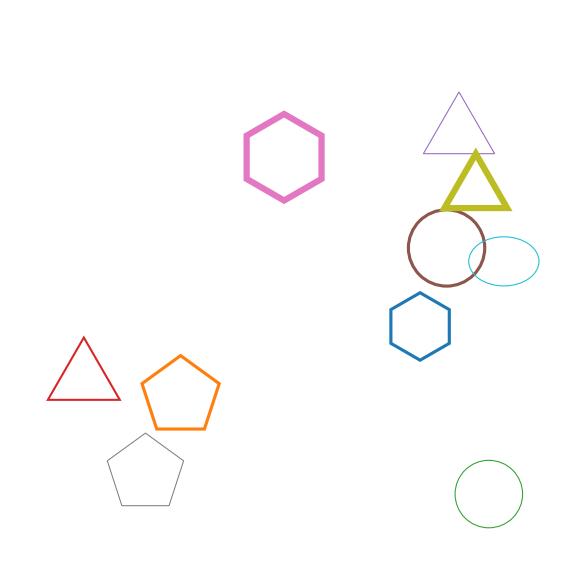[{"shape": "hexagon", "thickness": 1.5, "radius": 0.29, "center": [0.727, 0.434]}, {"shape": "pentagon", "thickness": 1.5, "radius": 0.35, "center": [0.313, 0.313]}, {"shape": "circle", "thickness": 0.5, "radius": 0.29, "center": [0.846, 0.144]}, {"shape": "triangle", "thickness": 1, "radius": 0.36, "center": [0.145, 0.343]}, {"shape": "triangle", "thickness": 0.5, "radius": 0.36, "center": [0.795, 0.769]}, {"shape": "circle", "thickness": 1.5, "radius": 0.33, "center": [0.773, 0.57]}, {"shape": "hexagon", "thickness": 3, "radius": 0.37, "center": [0.492, 0.727]}, {"shape": "pentagon", "thickness": 0.5, "radius": 0.35, "center": [0.252, 0.18]}, {"shape": "triangle", "thickness": 3, "radius": 0.31, "center": [0.824, 0.67]}, {"shape": "oval", "thickness": 0.5, "radius": 0.3, "center": [0.872, 0.547]}]